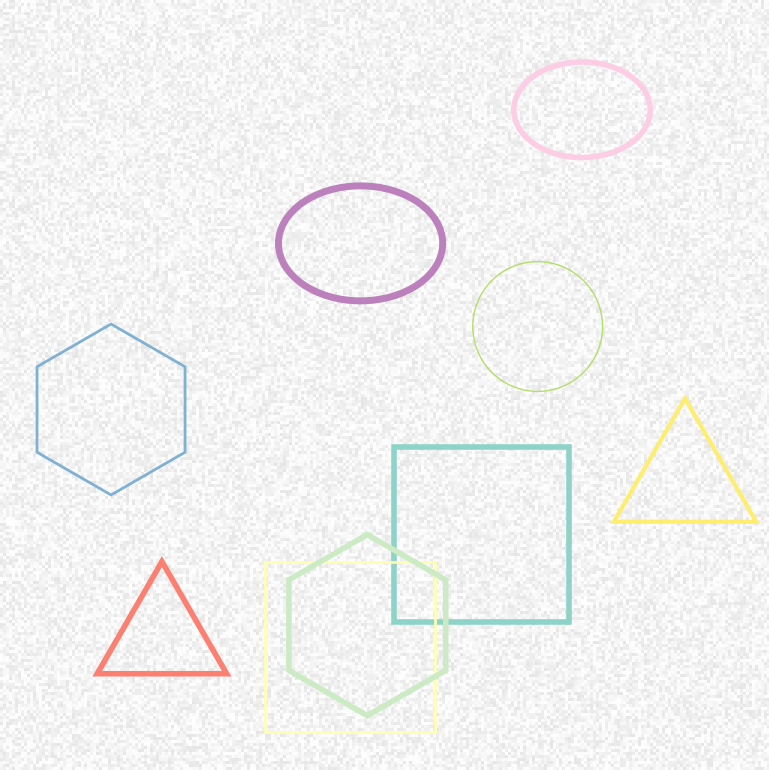[{"shape": "square", "thickness": 2, "radius": 0.57, "center": [0.625, 0.305]}, {"shape": "square", "thickness": 1, "radius": 0.55, "center": [0.454, 0.16]}, {"shape": "triangle", "thickness": 2, "radius": 0.49, "center": [0.21, 0.174]}, {"shape": "hexagon", "thickness": 1, "radius": 0.55, "center": [0.144, 0.468]}, {"shape": "circle", "thickness": 0.5, "radius": 0.42, "center": [0.698, 0.576]}, {"shape": "oval", "thickness": 2, "radius": 0.44, "center": [0.756, 0.857]}, {"shape": "oval", "thickness": 2.5, "radius": 0.53, "center": [0.468, 0.684]}, {"shape": "hexagon", "thickness": 2, "radius": 0.59, "center": [0.477, 0.188]}, {"shape": "triangle", "thickness": 1.5, "radius": 0.53, "center": [0.89, 0.376]}]